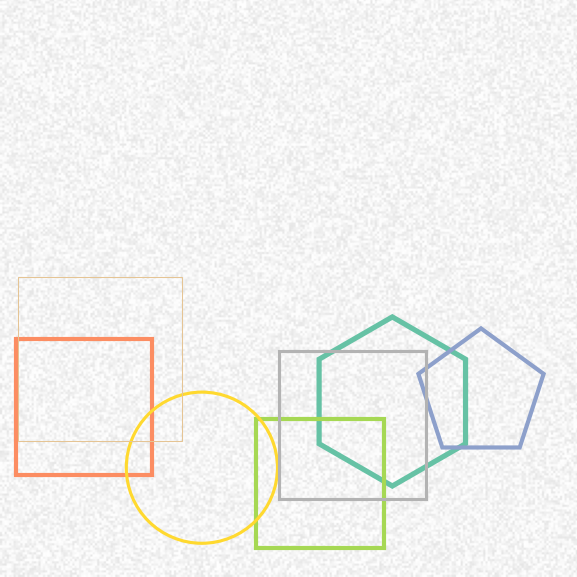[{"shape": "hexagon", "thickness": 2.5, "radius": 0.73, "center": [0.679, 0.304]}, {"shape": "square", "thickness": 2, "radius": 0.59, "center": [0.145, 0.295]}, {"shape": "pentagon", "thickness": 2, "radius": 0.57, "center": [0.833, 0.316]}, {"shape": "square", "thickness": 2, "radius": 0.56, "center": [0.554, 0.162]}, {"shape": "circle", "thickness": 1.5, "radius": 0.65, "center": [0.35, 0.189]}, {"shape": "square", "thickness": 0.5, "radius": 0.71, "center": [0.172, 0.377]}, {"shape": "square", "thickness": 1.5, "radius": 0.64, "center": [0.611, 0.263]}]